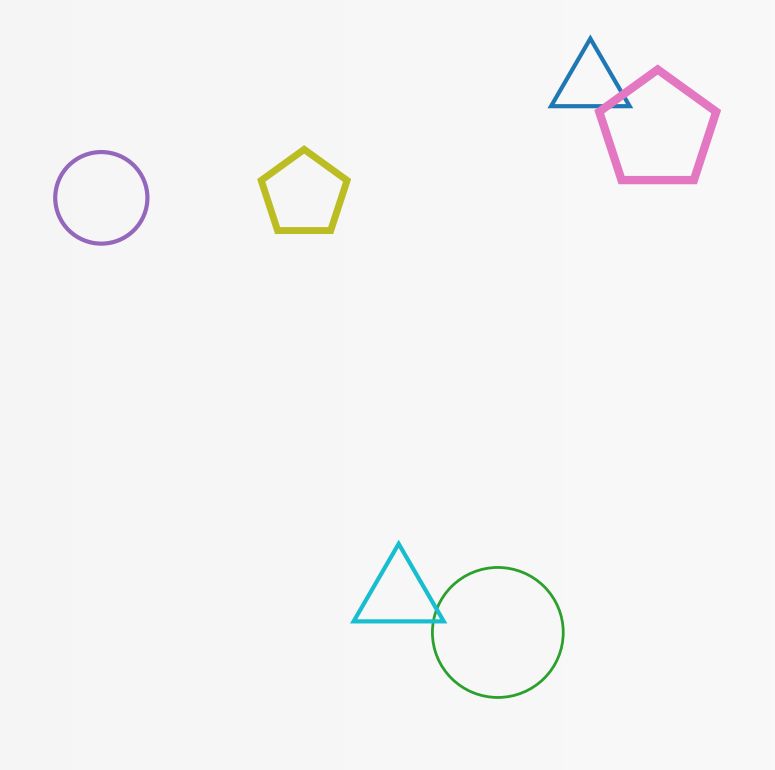[{"shape": "triangle", "thickness": 1.5, "radius": 0.29, "center": [0.762, 0.891]}, {"shape": "circle", "thickness": 1, "radius": 0.42, "center": [0.642, 0.179]}, {"shape": "circle", "thickness": 1.5, "radius": 0.3, "center": [0.131, 0.743]}, {"shape": "pentagon", "thickness": 3, "radius": 0.4, "center": [0.849, 0.83]}, {"shape": "pentagon", "thickness": 2.5, "radius": 0.29, "center": [0.392, 0.748]}, {"shape": "triangle", "thickness": 1.5, "radius": 0.34, "center": [0.514, 0.227]}]